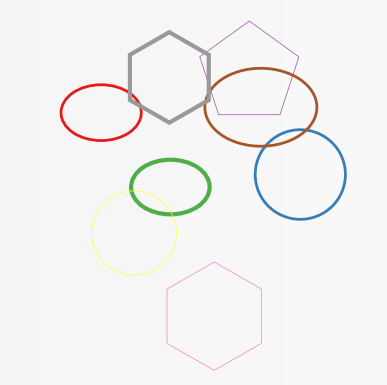[{"shape": "oval", "thickness": 2, "radius": 0.52, "center": [0.261, 0.707]}, {"shape": "circle", "thickness": 2, "radius": 0.58, "center": [0.775, 0.547]}, {"shape": "oval", "thickness": 3, "radius": 0.51, "center": [0.44, 0.514]}, {"shape": "pentagon", "thickness": 0.5, "radius": 0.67, "center": [0.643, 0.811]}, {"shape": "circle", "thickness": 0.5, "radius": 0.55, "center": [0.346, 0.395]}, {"shape": "oval", "thickness": 2, "radius": 0.72, "center": [0.673, 0.721]}, {"shape": "hexagon", "thickness": 0.5, "radius": 0.7, "center": [0.553, 0.179]}, {"shape": "hexagon", "thickness": 3, "radius": 0.59, "center": [0.437, 0.799]}]